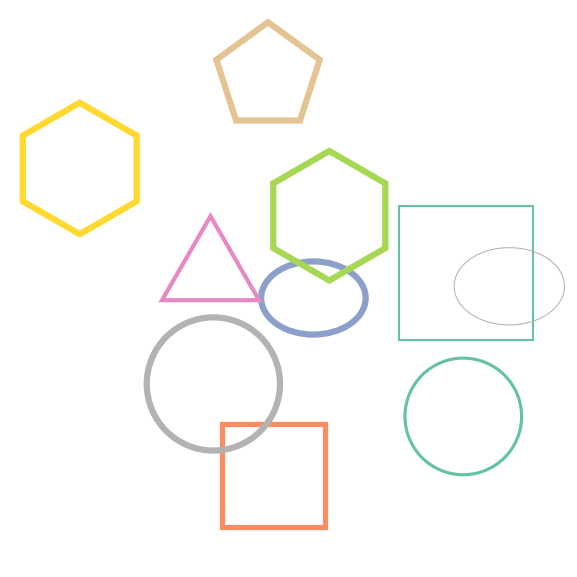[{"shape": "square", "thickness": 1, "radius": 0.58, "center": [0.807, 0.526]}, {"shape": "circle", "thickness": 1.5, "radius": 0.5, "center": [0.802, 0.278]}, {"shape": "square", "thickness": 2.5, "radius": 0.45, "center": [0.474, 0.176]}, {"shape": "oval", "thickness": 3, "radius": 0.45, "center": [0.543, 0.483]}, {"shape": "triangle", "thickness": 2, "radius": 0.49, "center": [0.365, 0.528]}, {"shape": "hexagon", "thickness": 3, "radius": 0.56, "center": [0.57, 0.626]}, {"shape": "hexagon", "thickness": 3, "radius": 0.57, "center": [0.138, 0.707]}, {"shape": "pentagon", "thickness": 3, "radius": 0.47, "center": [0.464, 0.867]}, {"shape": "circle", "thickness": 3, "radius": 0.58, "center": [0.369, 0.334]}, {"shape": "oval", "thickness": 0.5, "radius": 0.48, "center": [0.882, 0.503]}]